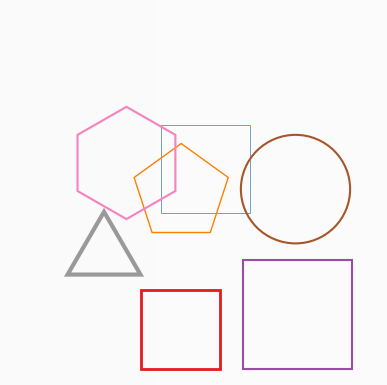[{"shape": "square", "thickness": 2, "radius": 0.51, "center": [0.465, 0.145]}, {"shape": "square", "thickness": 0.5, "radius": 0.58, "center": [0.53, 0.561]}, {"shape": "square", "thickness": 1.5, "radius": 0.71, "center": [0.768, 0.183]}, {"shape": "pentagon", "thickness": 1, "radius": 0.64, "center": [0.468, 0.499]}, {"shape": "circle", "thickness": 1.5, "radius": 0.7, "center": [0.763, 0.509]}, {"shape": "hexagon", "thickness": 1.5, "radius": 0.73, "center": [0.326, 0.577]}, {"shape": "triangle", "thickness": 3, "radius": 0.54, "center": [0.268, 0.341]}]